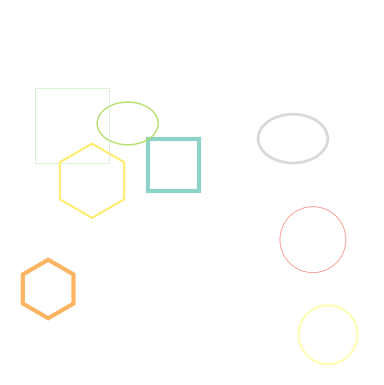[{"shape": "square", "thickness": 3, "radius": 0.34, "center": [0.451, 0.571]}, {"shape": "circle", "thickness": 1.5, "radius": 0.38, "center": [0.852, 0.131]}, {"shape": "circle", "thickness": 0.5, "radius": 0.43, "center": [0.813, 0.377]}, {"shape": "hexagon", "thickness": 3, "radius": 0.38, "center": [0.125, 0.249]}, {"shape": "oval", "thickness": 1, "radius": 0.4, "center": [0.332, 0.679]}, {"shape": "oval", "thickness": 2, "radius": 0.45, "center": [0.761, 0.64]}, {"shape": "square", "thickness": 0.5, "radius": 0.48, "center": [0.188, 0.674]}, {"shape": "hexagon", "thickness": 1.5, "radius": 0.48, "center": [0.239, 0.53]}]